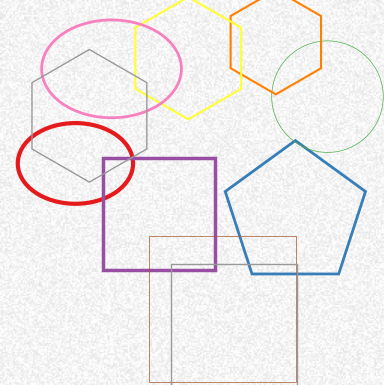[{"shape": "oval", "thickness": 3, "radius": 0.75, "center": [0.196, 0.575]}, {"shape": "pentagon", "thickness": 2, "radius": 0.96, "center": [0.767, 0.443]}, {"shape": "circle", "thickness": 0.5, "radius": 0.72, "center": [0.851, 0.749]}, {"shape": "square", "thickness": 2.5, "radius": 0.73, "center": [0.413, 0.443]}, {"shape": "hexagon", "thickness": 1.5, "radius": 0.68, "center": [0.716, 0.891]}, {"shape": "hexagon", "thickness": 1.5, "radius": 0.79, "center": [0.489, 0.849]}, {"shape": "square", "thickness": 0.5, "radius": 0.95, "center": [0.578, 0.197]}, {"shape": "oval", "thickness": 2, "radius": 0.91, "center": [0.29, 0.821]}, {"shape": "hexagon", "thickness": 1, "radius": 0.86, "center": [0.232, 0.699]}, {"shape": "square", "thickness": 1, "radius": 0.82, "center": [0.607, 0.152]}]